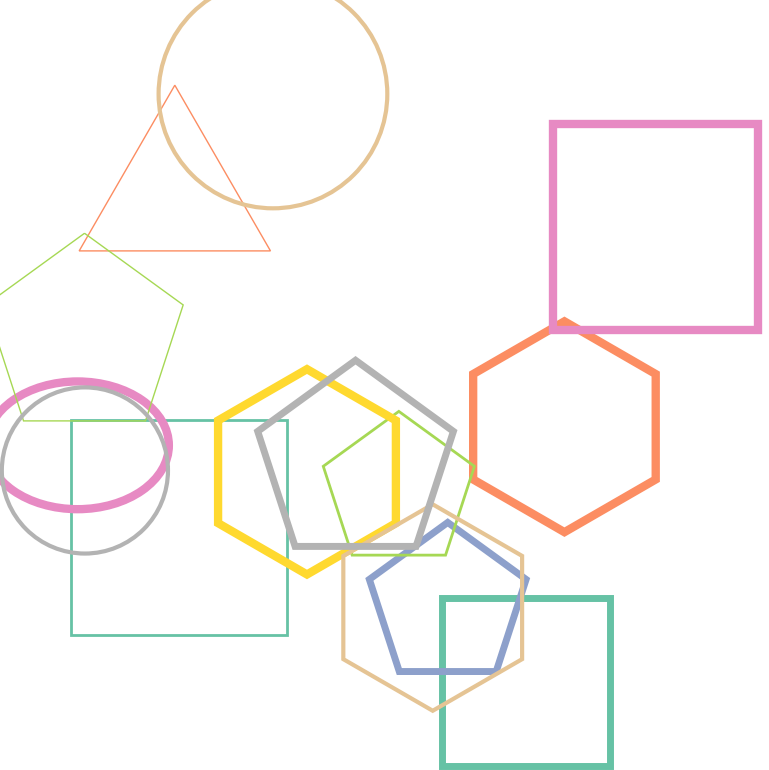[{"shape": "square", "thickness": 2.5, "radius": 0.55, "center": [0.683, 0.114]}, {"shape": "square", "thickness": 1, "radius": 0.7, "center": [0.232, 0.315]}, {"shape": "triangle", "thickness": 0.5, "radius": 0.72, "center": [0.227, 0.746]}, {"shape": "hexagon", "thickness": 3, "radius": 0.68, "center": [0.733, 0.446]}, {"shape": "pentagon", "thickness": 2.5, "radius": 0.54, "center": [0.581, 0.214]}, {"shape": "square", "thickness": 3, "radius": 0.67, "center": [0.851, 0.705]}, {"shape": "oval", "thickness": 3, "radius": 0.59, "center": [0.101, 0.422]}, {"shape": "pentagon", "thickness": 0.5, "radius": 0.67, "center": [0.11, 0.562]}, {"shape": "pentagon", "thickness": 1, "radius": 0.52, "center": [0.518, 0.363]}, {"shape": "hexagon", "thickness": 3, "radius": 0.67, "center": [0.399, 0.387]}, {"shape": "circle", "thickness": 1.5, "radius": 0.74, "center": [0.354, 0.878]}, {"shape": "hexagon", "thickness": 1.5, "radius": 0.67, "center": [0.562, 0.211]}, {"shape": "circle", "thickness": 1.5, "radius": 0.54, "center": [0.11, 0.389]}, {"shape": "pentagon", "thickness": 2.5, "radius": 0.67, "center": [0.462, 0.398]}]